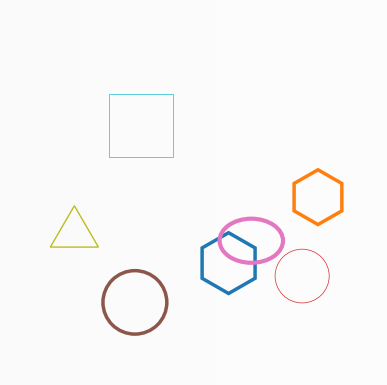[{"shape": "hexagon", "thickness": 2.5, "radius": 0.39, "center": [0.59, 0.317]}, {"shape": "hexagon", "thickness": 2.5, "radius": 0.36, "center": [0.821, 0.488]}, {"shape": "circle", "thickness": 0.5, "radius": 0.35, "center": [0.78, 0.283]}, {"shape": "circle", "thickness": 2.5, "radius": 0.41, "center": [0.348, 0.215]}, {"shape": "oval", "thickness": 3, "radius": 0.41, "center": [0.649, 0.375]}, {"shape": "triangle", "thickness": 1, "radius": 0.36, "center": [0.192, 0.394]}, {"shape": "square", "thickness": 0.5, "radius": 0.41, "center": [0.365, 0.674]}]